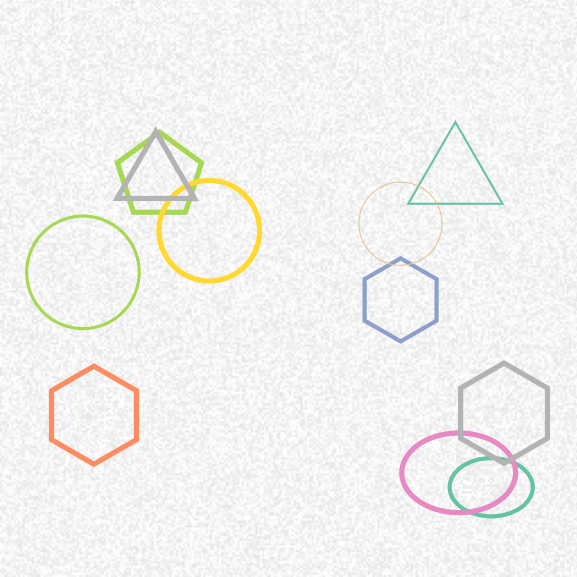[{"shape": "oval", "thickness": 2, "radius": 0.36, "center": [0.851, 0.155]}, {"shape": "triangle", "thickness": 1, "radius": 0.47, "center": [0.788, 0.693]}, {"shape": "hexagon", "thickness": 2.5, "radius": 0.42, "center": [0.163, 0.28]}, {"shape": "hexagon", "thickness": 2, "radius": 0.36, "center": [0.694, 0.48]}, {"shape": "oval", "thickness": 2.5, "radius": 0.49, "center": [0.794, 0.18]}, {"shape": "circle", "thickness": 1.5, "radius": 0.49, "center": [0.144, 0.528]}, {"shape": "pentagon", "thickness": 2.5, "radius": 0.38, "center": [0.276, 0.694]}, {"shape": "circle", "thickness": 2.5, "radius": 0.44, "center": [0.362, 0.6]}, {"shape": "circle", "thickness": 0.5, "radius": 0.36, "center": [0.694, 0.612]}, {"shape": "triangle", "thickness": 2.5, "radius": 0.39, "center": [0.27, 0.694]}, {"shape": "hexagon", "thickness": 2.5, "radius": 0.43, "center": [0.873, 0.284]}]